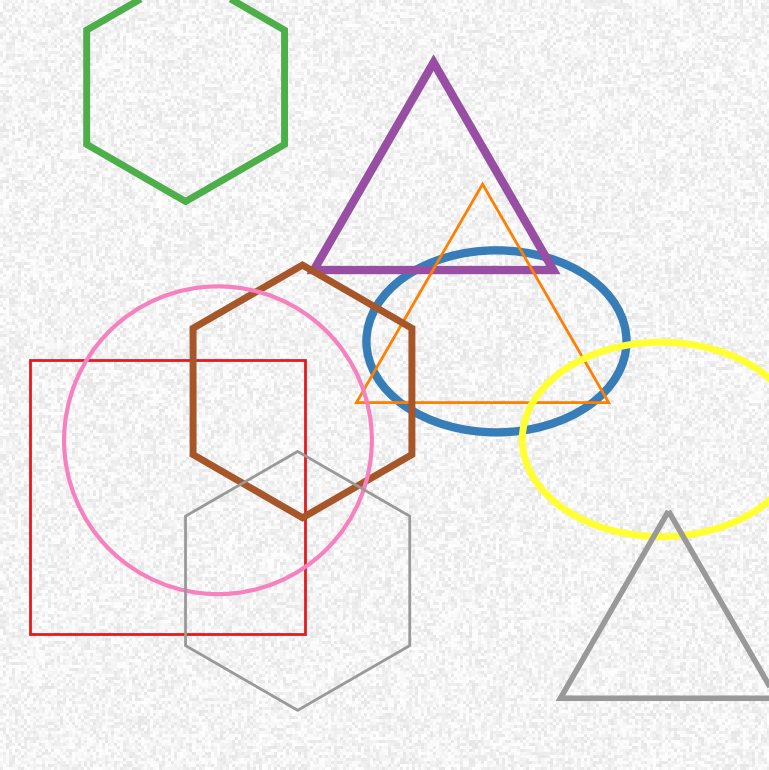[{"shape": "square", "thickness": 1, "radius": 0.89, "center": [0.218, 0.355]}, {"shape": "oval", "thickness": 3, "radius": 0.84, "center": [0.645, 0.557]}, {"shape": "hexagon", "thickness": 2.5, "radius": 0.74, "center": [0.241, 0.887]}, {"shape": "triangle", "thickness": 3, "radius": 0.9, "center": [0.563, 0.739]}, {"shape": "triangle", "thickness": 1, "radius": 0.95, "center": [0.627, 0.572]}, {"shape": "oval", "thickness": 2.5, "radius": 0.9, "center": [0.859, 0.429]}, {"shape": "hexagon", "thickness": 2.5, "radius": 0.82, "center": [0.393, 0.492]}, {"shape": "circle", "thickness": 1.5, "radius": 1.0, "center": [0.283, 0.428]}, {"shape": "hexagon", "thickness": 1, "radius": 0.84, "center": [0.387, 0.246]}, {"shape": "triangle", "thickness": 2, "radius": 0.81, "center": [0.868, 0.174]}]